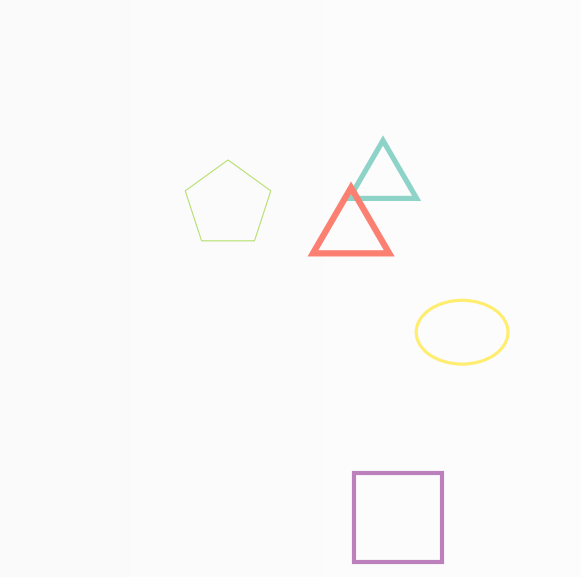[{"shape": "triangle", "thickness": 2.5, "radius": 0.33, "center": [0.659, 0.689]}, {"shape": "triangle", "thickness": 3, "radius": 0.38, "center": [0.604, 0.598]}, {"shape": "pentagon", "thickness": 0.5, "radius": 0.39, "center": [0.392, 0.645]}, {"shape": "square", "thickness": 2, "radius": 0.38, "center": [0.684, 0.103]}, {"shape": "oval", "thickness": 1.5, "radius": 0.39, "center": [0.795, 0.424]}]